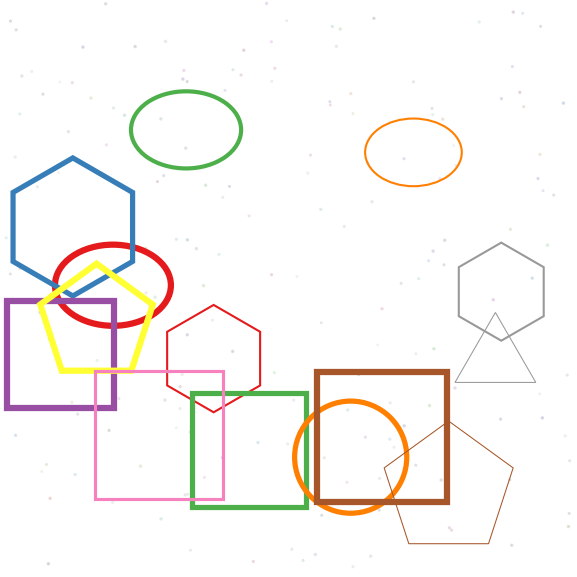[{"shape": "oval", "thickness": 3, "radius": 0.5, "center": [0.196, 0.505]}, {"shape": "hexagon", "thickness": 1, "radius": 0.46, "center": [0.37, 0.378]}, {"shape": "hexagon", "thickness": 2.5, "radius": 0.6, "center": [0.126, 0.606]}, {"shape": "square", "thickness": 2.5, "radius": 0.49, "center": [0.431, 0.22]}, {"shape": "oval", "thickness": 2, "radius": 0.48, "center": [0.322, 0.774]}, {"shape": "square", "thickness": 3, "radius": 0.46, "center": [0.106, 0.386]}, {"shape": "circle", "thickness": 2.5, "radius": 0.49, "center": [0.607, 0.208]}, {"shape": "oval", "thickness": 1, "radius": 0.42, "center": [0.716, 0.735]}, {"shape": "pentagon", "thickness": 3, "radius": 0.51, "center": [0.167, 0.44]}, {"shape": "square", "thickness": 3, "radius": 0.56, "center": [0.662, 0.243]}, {"shape": "pentagon", "thickness": 0.5, "radius": 0.59, "center": [0.777, 0.153]}, {"shape": "square", "thickness": 1.5, "radius": 0.55, "center": [0.275, 0.246]}, {"shape": "hexagon", "thickness": 1, "radius": 0.42, "center": [0.868, 0.494]}, {"shape": "triangle", "thickness": 0.5, "radius": 0.4, "center": [0.858, 0.377]}]